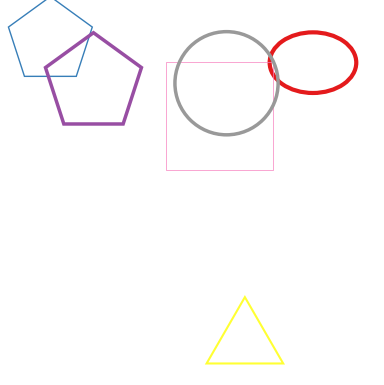[{"shape": "oval", "thickness": 3, "radius": 0.56, "center": [0.813, 0.837]}, {"shape": "pentagon", "thickness": 1, "radius": 0.57, "center": [0.131, 0.894]}, {"shape": "pentagon", "thickness": 2.5, "radius": 0.66, "center": [0.243, 0.784]}, {"shape": "triangle", "thickness": 1.5, "radius": 0.57, "center": [0.636, 0.113]}, {"shape": "square", "thickness": 0.5, "radius": 0.7, "center": [0.57, 0.699]}, {"shape": "circle", "thickness": 2.5, "radius": 0.67, "center": [0.588, 0.784]}]